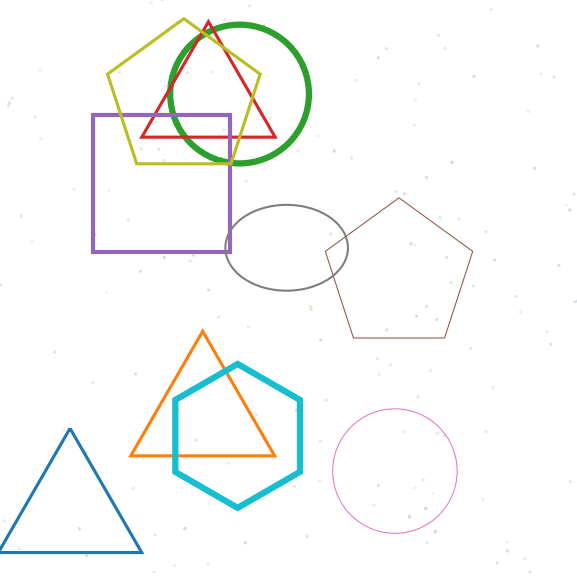[{"shape": "triangle", "thickness": 1.5, "radius": 0.72, "center": [0.121, 0.114]}, {"shape": "triangle", "thickness": 1.5, "radius": 0.72, "center": [0.351, 0.282]}, {"shape": "circle", "thickness": 3, "radius": 0.6, "center": [0.415, 0.836]}, {"shape": "triangle", "thickness": 1.5, "radius": 0.67, "center": [0.361, 0.828]}, {"shape": "square", "thickness": 2, "radius": 0.59, "center": [0.28, 0.682]}, {"shape": "pentagon", "thickness": 0.5, "radius": 0.67, "center": [0.691, 0.522]}, {"shape": "circle", "thickness": 0.5, "radius": 0.54, "center": [0.684, 0.183]}, {"shape": "oval", "thickness": 1, "radius": 0.53, "center": [0.496, 0.57]}, {"shape": "pentagon", "thickness": 1.5, "radius": 0.69, "center": [0.318, 0.828]}, {"shape": "hexagon", "thickness": 3, "radius": 0.62, "center": [0.411, 0.244]}]